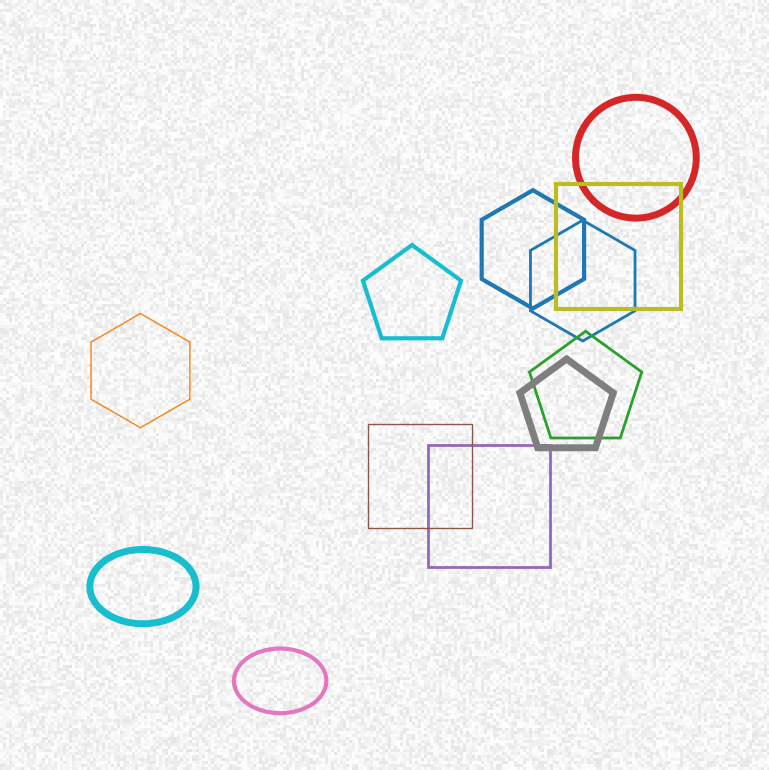[{"shape": "hexagon", "thickness": 1, "radius": 0.39, "center": [0.757, 0.636]}, {"shape": "hexagon", "thickness": 1.5, "radius": 0.38, "center": [0.692, 0.676]}, {"shape": "hexagon", "thickness": 0.5, "radius": 0.37, "center": [0.182, 0.519]}, {"shape": "pentagon", "thickness": 1, "radius": 0.38, "center": [0.761, 0.493]}, {"shape": "circle", "thickness": 2.5, "radius": 0.39, "center": [0.826, 0.795]}, {"shape": "square", "thickness": 1, "radius": 0.4, "center": [0.635, 0.342]}, {"shape": "square", "thickness": 0.5, "radius": 0.34, "center": [0.546, 0.382]}, {"shape": "oval", "thickness": 1.5, "radius": 0.3, "center": [0.364, 0.116]}, {"shape": "pentagon", "thickness": 2.5, "radius": 0.32, "center": [0.736, 0.47]}, {"shape": "square", "thickness": 1.5, "radius": 0.4, "center": [0.803, 0.679]}, {"shape": "pentagon", "thickness": 1.5, "radius": 0.33, "center": [0.535, 0.615]}, {"shape": "oval", "thickness": 2.5, "radius": 0.34, "center": [0.186, 0.238]}]